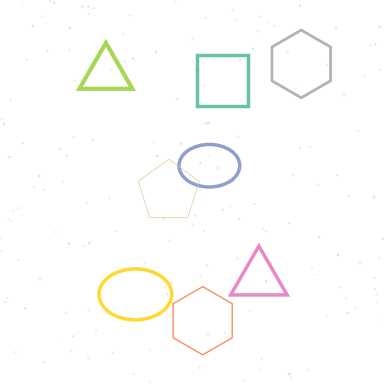[{"shape": "square", "thickness": 2.5, "radius": 0.33, "center": [0.578, 0.792]}, {"shape": "hexagon", "thickness": 1, "radius": 0.44, "center": [0.526, 0.167]}, {"shape": "oval", "thickness": 2.5, "radius": 0.39, "center": [0.544, 0.57]}, {"shape": "triangle", "thickness": 2.5, "radius": 0.42, "center": [0.672, 0.276]}, {"shape": "triangle", "thickness": 3, "radius": 0.4, "center": [0.275, 0.809]}, {"shape": "oval", "thickness": 2.5, "radius": 0.47, "center": [0.352, 0.235]}, {"shape": "pentagon", "thickness": 0.5, "radius": 0.42, "center": [0.438, 0.503]}, {"shape": "hexagon", "thickness": 2, "radius": 0.44, "center": [0.782, 0.834]}]